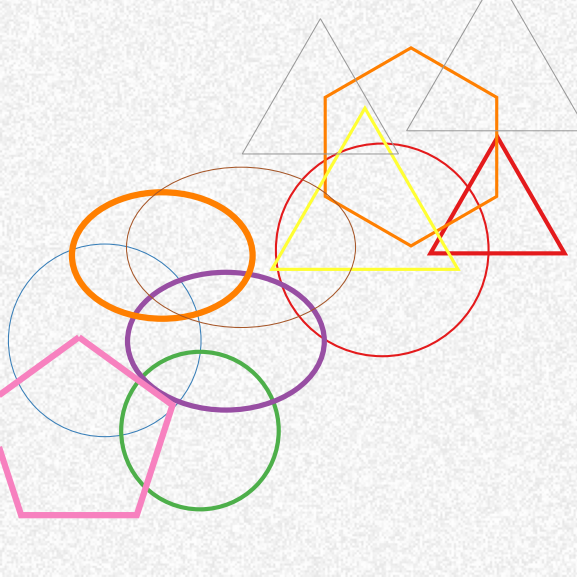[{"shape": "circle", "thickness": 1, "radius": 0.92, "center": [0.662, 0.566]}, {"shape": "triangle", "thickness": 2, "radius": 0.67, "center": [0.862, 0.627]}, {"shape": "circle", "thickness": 0.5, "radius": 0.83, "center": [0.181, 0.41]}, {"shape": "circle", "thickness": 2, "radius": 0.68, "center": [0.346, 0.254]}, {"shape": "oval", "thickness": 2.5, "radius": 0.85, "center": [0.391, 0.408]}, {"shape": "oval", "thickness": 3, "radius": 0.78, "center": [0.281, 0.557]}, {"shape": "hexagon", "thickness": 1.5, "radius": 0.86, "center": [0.712, 0.745]}, {"shape": "triangle", "thickness": 1.5, "radius": 0.93, "center": [0.632, 0.626]}, {"shape": "oval", "thickness": 0.5, "radius": 0.99, "center": [0.417, 0.571]}, {"shape": "pentagon", "thickness": 3, "radius": 0.85, "center": [0.137, 0.245]}, {"shape": "triangle", "thickness": 0.5, "radius": 0.9, "center": [0.86, 0.863]}, {"shape": "triangle", "thickness": 0.5, "radius": 0.78, "center": [0.555, 0.811]}]